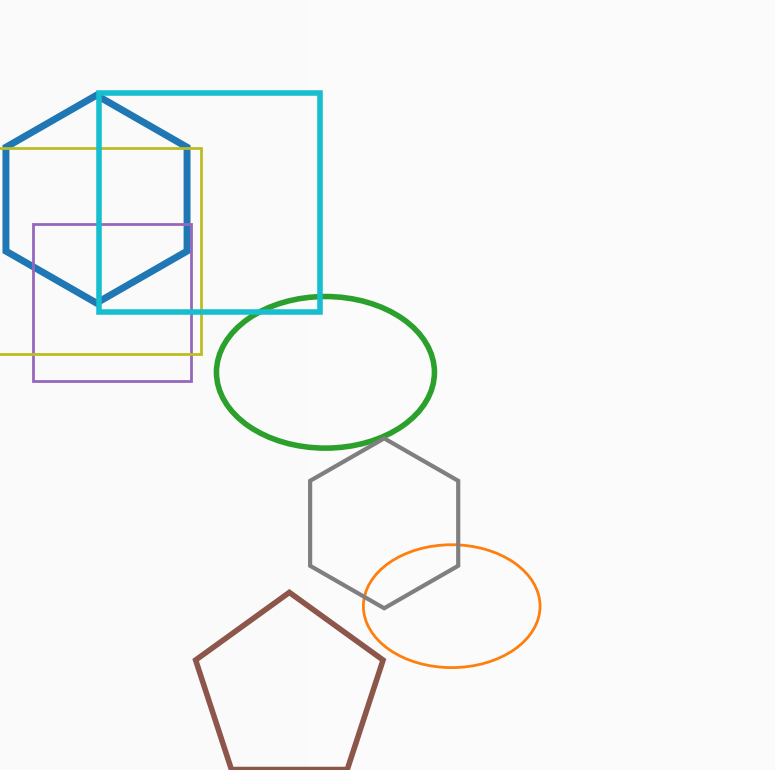[{"shape": "hexagon", "thickness": 2.5, "radius": 0.67, "center": [0.125, 0.741]}, {"shape": "oval", "thickness": 1, "radius": 0.57, "center": [0.583, 0.213]}, {"shape": "oval", "thickness": 2, "radius": 0.7, "center": [0.42, 0.516]}, {"shape": "square", "thickness": 1, "radius": 0.51, "center": [0.145, 0.607]}, {"shape": "pentagon", "thickness": 2, "radius": 0.64, "center": [0.373, 0.103]}, {"shape": "hexagon", "thickness": 1.5, "radius": 0.55, "center": [0.496, 0.32]}, {"shape": "square", "thickness": 1, "radius": 0.67, "center": [0.125, 0.674]}, {"shape": "square", "thickness": 2, "radius": 0.71, "center": [0.271, 0.737]}]